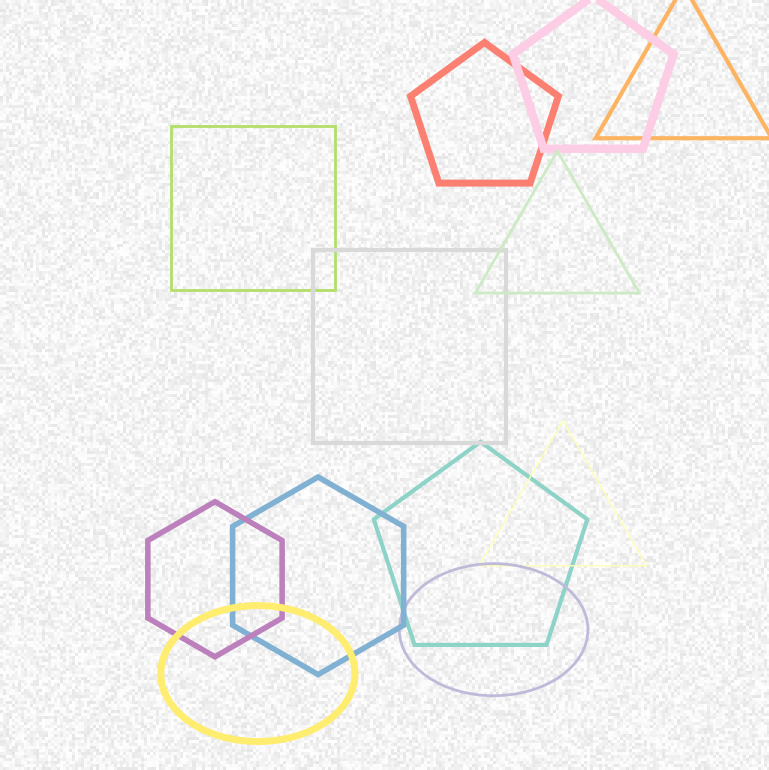[{"shape": "pentagon", "thickness": 1.5, "radius": 0.73, "center": [0.624, 0.28]}, {"shape": "triangle", "thickness": 0.5, "radius": 0.63, "center": [0.731, 0.328]}, {"shape": "oval", "thickness": 1, "radius": 0.61, "center": [0.641, 0.182]}, {"shape": "pentagon", "thickness": 2.5, "radius": 0.5, "center": [0.629, 0.844]}, {"shape": "hexagon", "thickness": 2, "radius": 0.64, "center": [0.413, 0.252]}, {"shape": "triangle", "thickness": 1.5, "radius": 0.66, "center": [0.888, 0.887]}, {"shape": "square", "thickness": 1, "radius": 0.53, "center": [0.328, 0.73]}, {"shape": "pentagon", "thickness": 3, "radius": 0.55, "center": [0.77, 0.896]}, {"shape": "square", "thickness": 1.5, "radius": 0.63, "center": [0.532, 0.55]}, {"shape": "hexagon", "thickness": 2, "radius": 0.5, "center": [0.279, 0.248]}, {"shape": "triangle", "thickness": 1, "radius": 0.61, "center": [0.724, 0.681]}, {"shape": "oval", "thickness": 2.5, "radius": 0.63, "center": [0.335, 0.125]}]